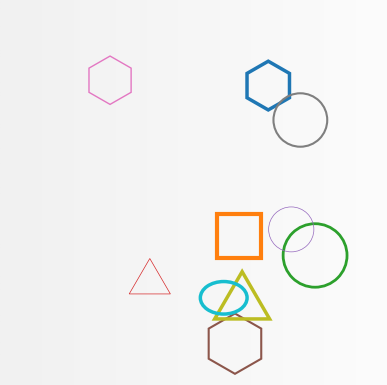[{"shape": "hexagon", "thickness": 2.5, "radius": 0.32, "center": [0.692, 0.778]}, {"shape": "square", "thickness": 3, "radius": 0.29, "center": [0.616, 0.386]}, {"shape": "circle", "thickness": 2, "radius": 0.41, "center": [0.813, 0.336]}, {"shape": "triangle", "thickness": 0.5, "radius": 0.31, "center": [0.387, 0.267]}, {"shape": "circle", "thickness": 0.5, "radius": 0.29, "center": [0.752, 0.404]}, {"shape": "hexagon", "thickness": 1.5, "radius": 0.39, "center": [0.606, 0.107]}, {"shape": "hexagon", "thickness": 1, "radius": 0.31, "center": [0.284, 0.792]}, {"shape": "circle", "thickness": 1.5, "radius": 0.35, "center": [0.775, 0.688]}, {"shape": "triangle", "thickness": 2.5, "radius": 0.41, "center": [0.625, 0.213]}, {"shape": "oval", "thickness": 2.5, "radius": 0.3, "center": [0.577, 0.226]}]